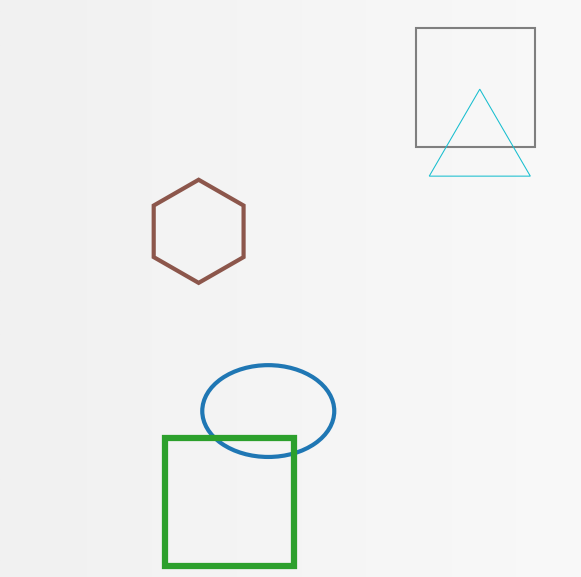[{"shape": "oval", "thickness": 2, "radius": 0.57, "center": [0.462, 0.287]}, {"shape": "square", "thickness": 3, "radius": 0.55, "center": [0.395, 0.13]}, {"shape": "hexagon", "thickness": 2, "radius": 0.45, "center": [0.342, 0.599]}, {"shape": "square", "thickness": 1, "radius": 0.51, "center": [0.818, 0.847]}, {"shape": "triangle", "thickness": 0.5, "radius": 0.5, "center": [0.825, 0.744]}]